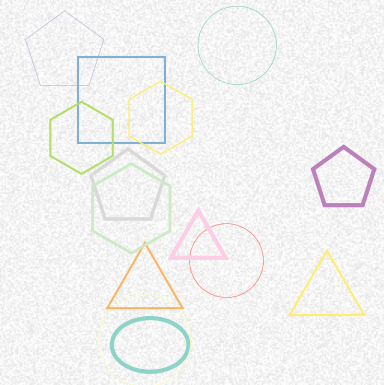[{"shape": "oval", "thickness": 3, "radius": 0.5, "center": [0.39, 0.104]}, {"shape": "circle", "thickness": 0.5, "radius": 0.51, "center": [0.616, 0.882]}, {"shape": "circle", "thickness": 0.5, "radius": 0.6, "center": [0.376, 0.115]}, {"shape": "pentagon", "thickness": 0.5, "radius": 0.54, "center": [0.168, 0.865]}, {"shape": "circle", "thickness": 0.5, "radius": 0.48, "center": [0.588, 0.323]}, {"shape": "square", "thickness": 1.5, "radius": 0.56, "center": [0.316, 0.741]}, {"shape": "triangle", "thickness": 1.5, "radius": 0.56, "center": [0.376, 0.256]}, {"shape": "hexagon", "thickness": 1.5, "radius": 0.47, "center": [0.212, 0.642]}, {"shape": "triangle", "thickness": 3, "radius": 0.41, "center": [0.515, 0.371]}, {"shape": "pentagon", "thickness": 2.5, "radius": 0.5, "center": [0.332, 0.513]}, {"shape": "pentagon", "thickness": 3, "radius": 0.42, "center": [0.893, 0.535]}, {"shape": "hexagon", "thickness": 2, "radius": 0.58, "center": [0.341, 0.459]}, {"shape": "triangle", "thickness": 1.5, "radius": 0.56, "center": [0.849, 0.238]}, {"shape": "hexagon", "thickness": 1, "radius": 0.47, "center": [0.417, 0.694]}]